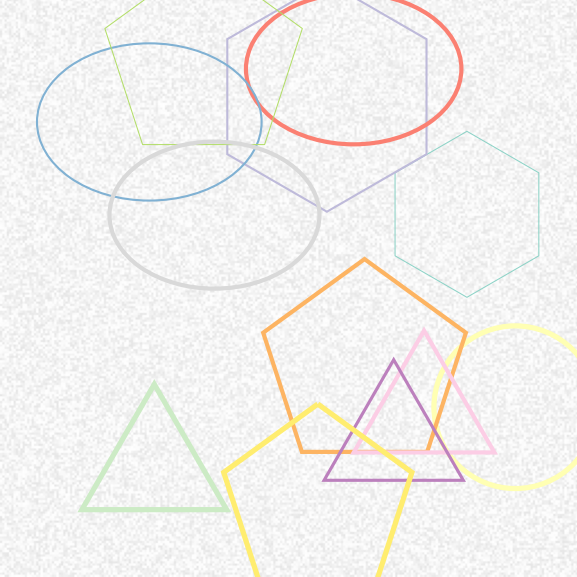[{"shape": "hexagon", "thickness": 0.5, "radius": 0.72, "center": [0.809, 0.628]}, {"shape": "circle", "thickness": 2.5, "radius": 0.7, "center": [0.892, 0.294]}, {"shape": "hexagon", "thickness": 1, "radius": 1.0, "center": [0.566, 0.832]}, {"shape": "oval", "thickness": 2, "radius": 0.93, "center": [0.612, 0.88]}, {"shape": "oval", "thickness": 1, "radius": 0.97, "center": [0.259, 0.788]}, {"shape": "pentagon", "thickness": 2, "radius": 0.92, "center": [0.631, 0.366]}, {"shape": "pentagon", "thickness": 0.5, "radius": 0.9, "center": [0.353, 0.894]}, {"shape": "triangle", "thickness": 2, "radius": 0.7, "center": [0.734, 0.286]}, {"shape": "oval", "thickness": 2, "radius": 0.91, "center": [0.371, 0.627]}, {"shape": "triangle", "thickness": 1.5, "radius": 0.7, "center": [0.682, 0.237]}, {"shape": "triangle", "thickness": 2.5, "radius": 0.72, "center": [0.267, 0.189]}, {"shape": "pentagon", "thickness": 2.5, "radius": 0.86, "center": [0.55, 0.128]}]